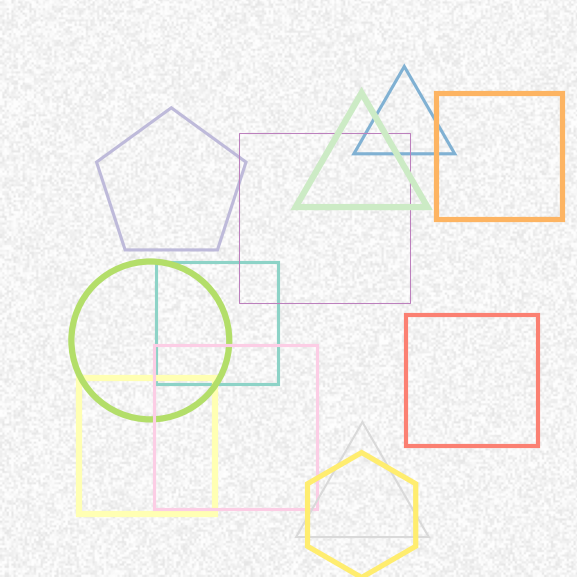[{"shape": "square", "thickness": 1.5, "radius": 0.53, "center": [0.376, 0.44]}, {"shape": "square", "thickness": 3, "radius": 0.59, "center": [0.255, 0.227]}, {"shape": "pentagon", "thickness": 1.5, "radius": 0.68, "center": [0.297, 0.676]}, {"shape": "square", "thickness": 2, "radius": 0.57, "center": [0.818, 0.341]}, {"shape": "triangle", "thickness": 1.5, "radius": 0.5, "center": [0.7, 0.783]}, {"shape": "square", "thickness": 2.5, "radius": 0.55, "center": [0.864, 0.729]}, {"shape": "circle", "thickness": 3, "radius": 0.68, "center": [0.26, 0.41]}, {"shape": "square", "thickness": 1.5, "radius": 0.71, "center": [0.409, 0.26]}, {"shape": "triangle", "thickness": 1, "radius": 0.66, "center": [0.628, 0.136]}, {"shape": "square", "thickness": 0.5, "radius": 0.74, "center": [0.562, 0.622]}, {"shape": "triangle", "thickness": 3, "radius": 0.66, "center": [0.626, 0.706]}, {"shape": "hexagon", "thickness": 2.5, "radius": 0.54, "center": [0.626, 0.107]}]